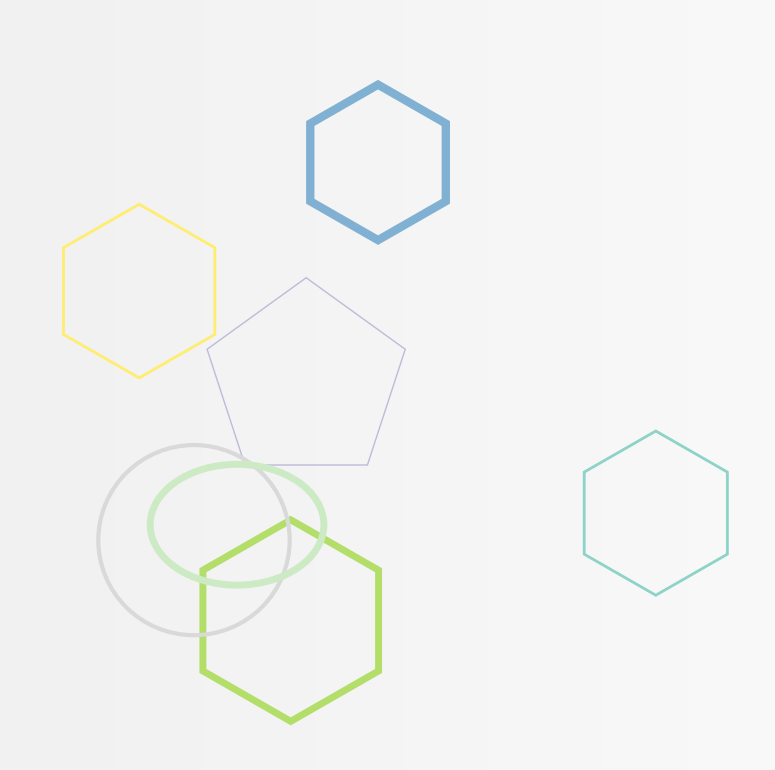[{"shape": "hexagon", "thickness": 1, "radius": 0.53, "center": [0.846, 0.334]}, {"shape": "pentagon", "thickness": 0.5, "radius": 0.67, "center": [0.395, 0.505]}, {"shape": "hexagon", "thickness": 3, "radius": 0.5, "center": [0.488, 0.789]}, {"shape": "hexagon", "thickness": 2.5, "radius": 0.65, "center": [0.375, 0.194]}, {"shape": "circle", "thickness": 1.5, "radius": 0.62, "center": [0.25, 0.299]}, {"shape": "oval", "thickness": 2.5, "radius": 0.56, "center": [0.306, 0.319]}, {"shape": "hexagon", "thickness": 1, "radius": 0.56, "center": [0.18, 0.622]}]